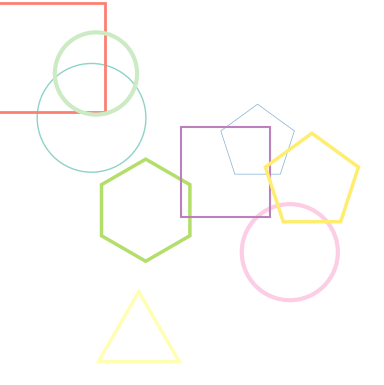[{"shape": "circle", "thickness": 1, "radius": 0.71, "center": [0.238, 0.694]}, {"shape": "triangle", "thickness": 2.5, "radius": 0.6, "center": [0.36, 0.121]}, {"shape": "square", "thickness": 2, "radius": 0.71, "center": [0.13, 0.851]}, {"shape": "pentagon", "thickness": 0.5, "radius": 0.5, "center": [0.669, 0.629]}, {"shape": "hexagon", "thickness": 2.5, "radius": 0.66, "center": [0.378, 0.454]}, {"shape": "circle", "thickness": 3, "radius": 0.62, "center": [0.753, 0.345]}, {"shape": "square", "thickness": 1.5, "radius": 0.58, "center": [0.586, 0.554]}, {"shape": "circle", "thickness": 3, "radius": 0.53, "center": [0.249, 0.809]}, {"shape": "pentagon", "thickness": 2.5, "radius": 0.63, "center": [0.81, 0.527]}]